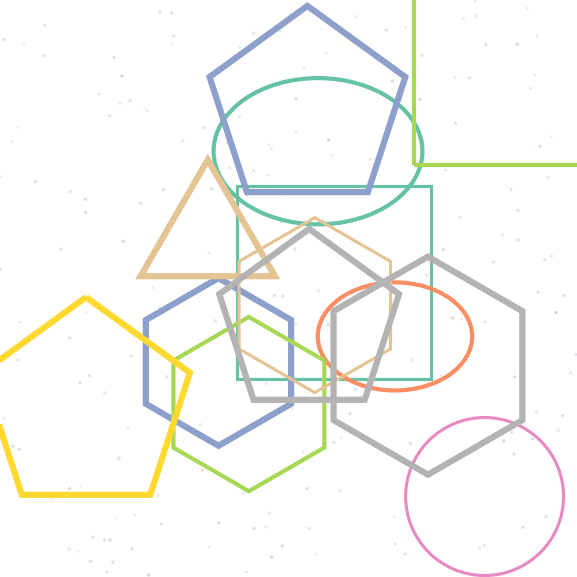[{"shape": "square", "thickness": 1.5, "radius": 0.84, "center": [0.579, 0.51]}, {"shape": "oval", "thickness": 2, "radius": 0.9, "center": [0.551, 0.737]}, {"shape": "oval", "thickness": 2, "radius": 0.67, "center": [0.684, 0.417]}, {"shape": "hexagon", "thickness": 3, "radius": 0.73, "center": [0.378, 0.372]}, {"shape": "pentagon", "thickness": 3, "radius": 0.89, "center": [0.532, 0.811]}, {"shape": "circle", "thickness": 1.5, "radius": 0.68, "center": [0.839, 0.139]}, {"shape": "hexagon", "thickness": 2, "radius": 0.75, "center": [0.431, 0.299]}, {"shape": "square", "thickness": 2, "radius": 0.75, "center": [0.867, 0.863]}, {"shape": "pentagon", "thickness": 3, "radius": 0.95, "center": [0.149, 0.295]}, {"shape": "hexagon", "thickness": 1.5, "radius": 0.76, "center": [0.545, 0.471]}, {"shape": "triangle", "thickness": 3, "radius": 0.67, "center": [0.36, 0.588]}, {"shape": "hexagon", "thickness": 3, "radius": 0.94, "center": [0.741, 0.366]}, {"shape": "pentagon", "thickness": 3, "radius": 0.82, "center": [0.535, 0.439]}]